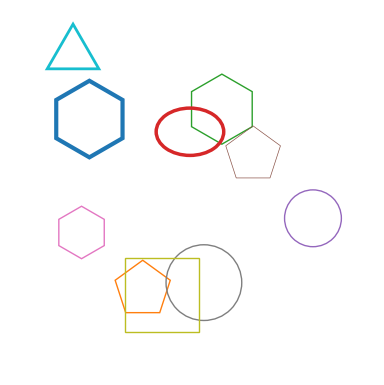[{"shape": "hexagon", "thickness": 3, "radius": 0.5, "center": [0.232, 0.691]}, {"shape": "pentagon", "thickness": 1, "radius": 0.38, "center": [0.371, 0.249]}, {"shape": "hexagon", "thickness": 1, "radius": 0.45, "center": [0.576, 0.716]}, {"shape": "oval", "thickness": 2.5, "radius": 0.44, "center": [0.493, 0.658]}, {"shape": "circle", "thickness": 1, "radius": 0.37, "center": [0.813, 0.433]}, {"shape": "pentagon", "thickness": 0.5, "radius": 0.37, "center": [0.657, 0.598]}, {"shape": "hexagon", "thickness": 1, "radius": 0.34, "center": [0.212, 0.396]}, {"shape": "circle", "thickness": 1, "radius": 0.49, "center": [0.53, 0.266]}, {"shape": "square", "thickness": 1, "radius": 0.48, "center": [0.421, 0.235]}, {"shape": "triangle", "thickness": 2, "radius": 0.39, "center": [0.19, 0.86]}]